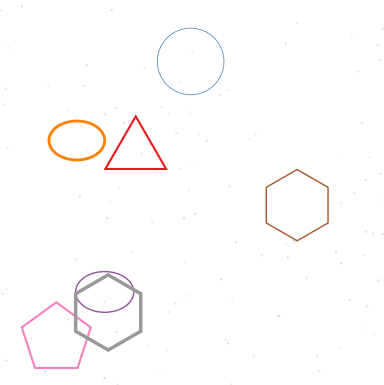[{"shape": "triangle", "thickness": 1.5, "radius": 0.46, "center": [0.353, 0.607]}, {"shape": "circle", "thickness": 0.5, "radius": 0.43, "center": [0.495, 0.84]}, {"shape": "oval", "thickness": 1, "radius": 0.38, "center": [0.272, 0.242]}, {"shape": "oval", "thickness": 2, "radius": 0.36, "center": [0.2, 0.635]}, {"shape": "hexagon", "thickness": 1, "radius": 0.46, "center": [0.772, 0.467]}, {"shape": "pentagon", "thickness": 1.5, "radius": 0.47, "center": [0.146, 0.12]}, {"shape": "hexagon", "thickness": 2.5, "radius": 0.49, "center": [0.281, 0.188]}]